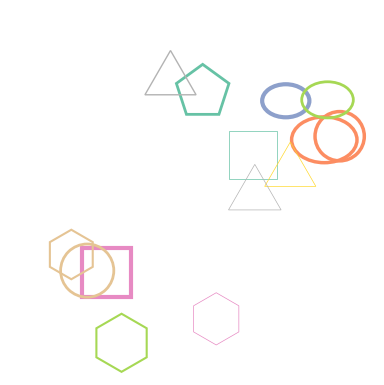[{"shape": "square", "thickness": 0.5, "radius": 0.31, "center": [0.657, 0.597]}, {"shape": "pentagon", "thickness": 2, "radius": 0.36, "center": [0.526, 0.761]}, {"shape": "oval", "thickness": 2.5, "radius": 0.42, "center": [0.842, 0.637]}, {"shape": "circle", "thickness": 2.5, "radius": 0.32, "center": [0.882, 0.646]}, {"shape": "oval", "thickness": 3, "radius": 0.31, "center": [0.742, 0.738]}, {"shape": "hexagon", "thickness": 0.5, "radius": 0.34, "center": [0.562, 0.172]}, {"shape": "square", "thickness": 3, "radius": 0.32, "center": [0.276, 0.292]}, {"shape": "oval", "thickness": 2, "radius": 0.34, "center": [0.851, 0.741]}, {"shape": "hexagon", "thickness": 1.5, "radius": 0.38, "center": [0.316, 0.11]}, {"shape": "triangle", "thickness": 0.5, "radius": 0.38, "center": [0.754, 0.554]}, {"shape": "hexagon", "thickness": 1.5, "radius": 0.32, "center": [0.185, 0.339]}, {"shape": "circle", "thickness": 2, "radius": 0.35, "center": [0.227, 0.297]}, {"shape": "triangle", "thickness": 1, "radius": 0.38, "center": [0.443, 0.792]}, {"shape": "triangle", "thickness": 0.5, "radius": 0.39, "center": [0.662, 0.494]}]